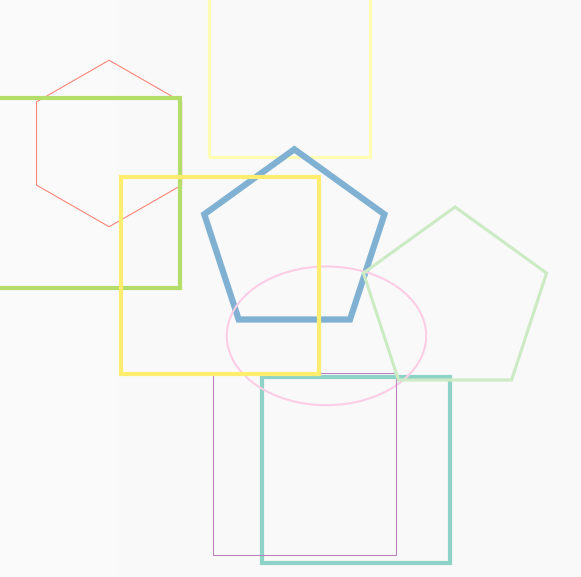[{"shape": "square", "thickness": 2, "radius": 0.81, "center": [0.613, 0.185]}, {"shape": "square", "thickness": 1.5, "radius": 0.69, "center": [0.497, 0.867]}, {"shape": "hexagon", "thickness": 0.5, "radius": 0.72, "center": [0.188, 0.751]}, {"shape": "pentagon", "thickness": 3, "radius": 0.81, "center": [0.506, 0.578]}, {"shape": "square", "thickness": 2, "radius": 0.82, "center": [0.146, 0.665]}, {"shape": "oval", "thickness": 1, "radius": 0.86, "center": [0.562, 0.418]}, {"shape": "square", "thickness": 0.5, "radius": 0.79, "center": [0.523, 0.196]}, {"shape": "pentagon", "thickness": 1.5, "radius": 0.83, "center": [0.783, 0.475]}, {"shape": "square", "thickness": 2, "radius": 0.85, "center": [0.379, 0.522]}]